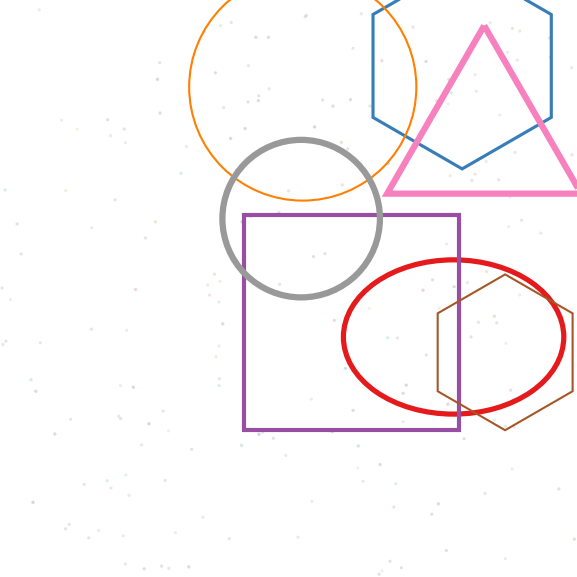[{"shape": "oval", "thickness": 2.5, "radius": 0.95, "center": [0.785, 0.416]}, {"shape": "hexagon", "thickness": 1.5, "radius": 0.89, "center": [0.8, 0.885]}, {"shape": "square", "thickness": 2, "radius": 0.93, "center": [0.609, 0.441]}, {"shape": "circle", "thickness": 1, "radius": 0.98, "center": [0.524, 0.848]}, {"shape": "hexagon", "thickness": 1, "radius": 0.67, "center": [0.875, 0.389]}, {"shape": "triangle", "thickness": 3, "radius": 0.97, "center": [0.838, 0.761]}, {"shape": "circle", "thickness": 3, "radius": 0.68, "center": [0.521, 0.621]}]